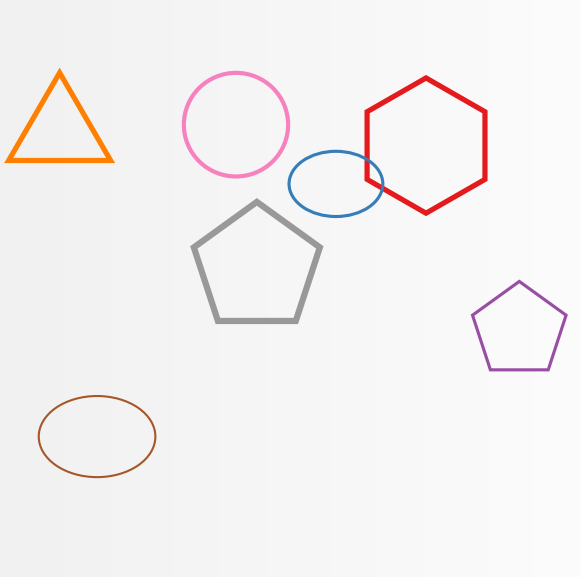[{"shape": "hexagon", "thickness": 2.5, "radius": 0.59, "center": [0.733, 0.747]}, {"shape": "oval", "thickness": 1.5, "radius": 0.4, "center": [0.578, 0.681]}, {"shape": "pentagon", "thickness": 1.5, "radius": 0.42, "center": [0.893, 0.427]}, {"shape": "triangle", "thickness": 2.5, "radius": 0.51, "center": [0.103, 0.772]}, {"shape": "oval", "thickness": 1, "radius": 0.5, "center": [0.167, 0.243]}, {"shape": "circle", "thickness": 2, "radius": 0.45, "center": [0.406, 0.783]}, {"shape": "pentagon", "thickness": 3, "radius": 0.57, "center": [0.442, 0.536]}]